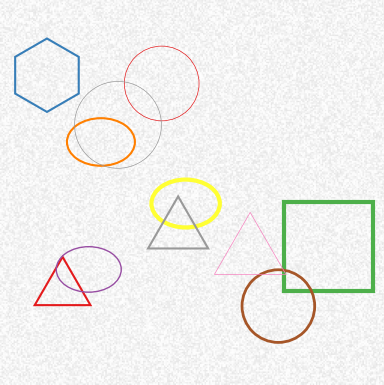[{"shape": "circle", "thickness": 0.5, "radius": 0.49, "center": [0.42, 0.783]}, {"shape": "triangle", "thickness": 1.5, "radius": 0.42, "center": [0.163, 0.249]}, {"shape": "hexagon", "thickness": 1.5, "radius": 0.48, "center": [0.122, 0.805]}, {"shape": "square", "thickness": 3, "radius": 0.58, "center": [0.853, 0.36]}, {"shape": "oval", "thickness": 1, "radius": 0.42, "center": [0.231, 0.3]}, {"shape": "oval", "thickness": 1.5, "radius": 0.44, "center": [0.262, 0.631]}, {"shape": "oval", "thickness": 3, "radius": 0.44, "center": [0.482, 0.471]}, {"shape": "circle", "thickness": 2, "radius": 0.47, "center": [0.723, 0.205]}, {"shape": "triangle", "thickness": 0.5, "radius": 0.54, "center": [0.65, 0.341]}, {"shape": "triangle", "thickness": 1.5, "radius": 0.45, "center": [0.463, 0.4]}, {"shape": "circle", "thickness": 0.5, "radius": 0.56, "center": [0.306, 0.676]}]